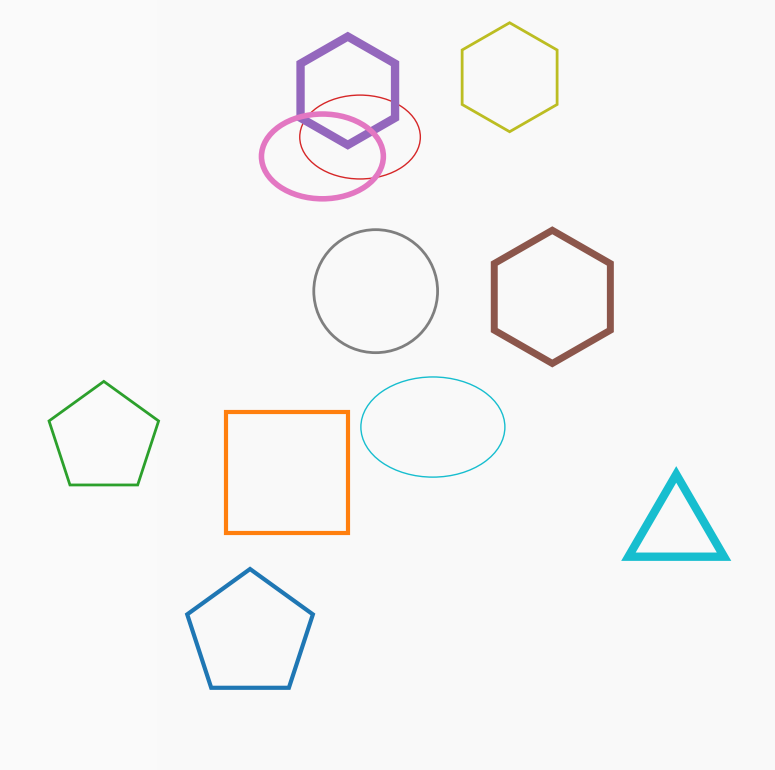[{"shape": "pentagon", "thickness": 1.5, "radius": 0.43, "center": [0.323, 0.176]}, {"shape": "square", "thickness": 1.5, "radius": 0.39, "center": [0.37, 0.386]}, {"shape": "pentagon", "thickness": 1, "radius": 0.37, "center": [0.134, 0.43]}, {"shape": "oval", "thickness": 0.5, "radius": 0.39, "center": [0.465, 0.822]}, {"shape": "hexagon", "thickness": 3, "radius": 0.35, "center": [0.449, 0.882]}, {"shape": "hexagon", "thickness": 2.5, "radius": 0.43, "center": [0.713, 0.614]}, {"shape": "oval", "thickness": 2, "radius": 0.39, "center": [0.416, 0.797]}, {"shape": "circle", "thickness": 1, "radius": 0.4, "center": [0.485, 0.622]}, {"shape": "hexagon", "thickness": 1, "radius": 0.35, "center": [0.658, 0.9]}, {"shape": "oval", "thickness": 0.5, "radius": 0.46, "center": [0.559, 0.445]}, {"shape": "triangle", "thickness": 3, "radius": 0.36, "center": [0.873, 0.313]}]